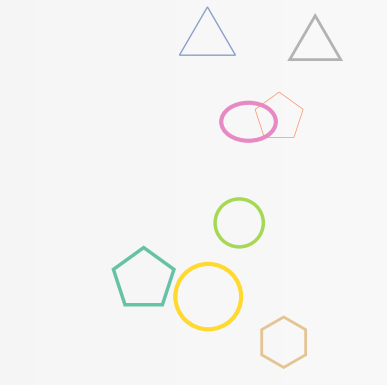[{"shape": "pentagon", "thickness": 2.5, "radius": 0.41, "center": [0.371, 0.275]}, {"shape": "pentagon", "thickness": 0.5, "radius": 0.33, "center": [0.72, 0.696]}, {"shape": "triangle", "thickness": 1, "radius": 0.42, "center": [0.535, 0.898]}, {"shape": "oval", "thickness": 3, "radius": 0.35, "center": [0.641, 0.684]}, {"shape": "circle", "thickness": 2.5, "radius": 0.31, "center": [0.617, 0.421]}, {"shape": "circle", "thickness": 3, "radius": 0.42, "center": [0.537, 0.23]}, {"shape": "hexagon", "thickness": 2, "radius": 0.33, "center": [0.732, 0.111]}, {"shape": "triangle", "thickness": 2, "radius": 0.38, "center": [0.813, 0.883]}]